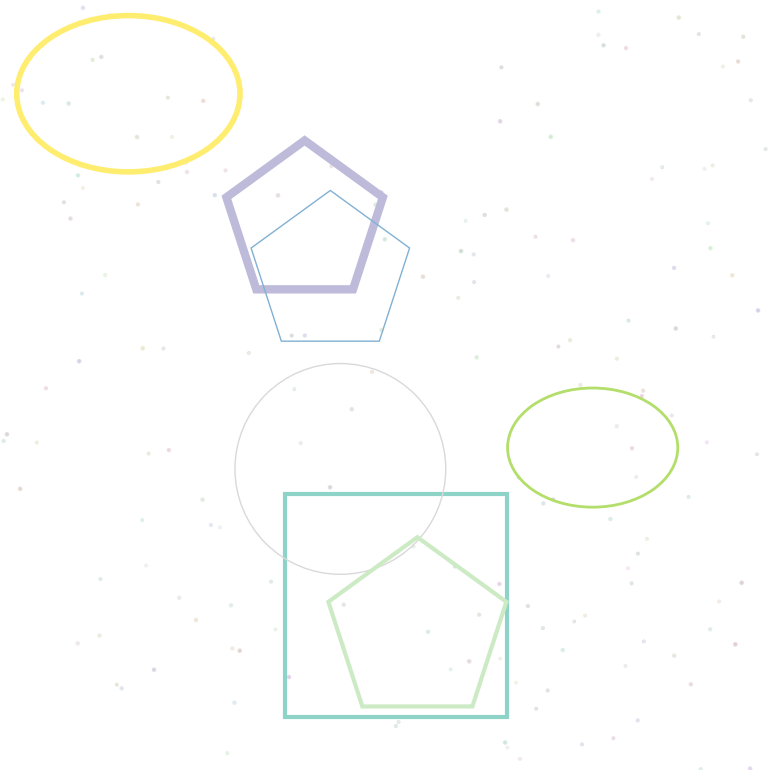[{"shape": "square", "thickness": 1.5, "radius": 0.72, "center": [0.514, 0.213]}, {"shape": "pentagon", "thickness": 3, "radius": 0.53, "center": [0.396, 0.711]}, {"shape": "pentagon", "thickness": 0.5, "radius": 0.54, "center": [0.429, 0.644]}, {"shape": "oval", "thickness": 1, "radius": 0.55, "center": [0.77, 0.419]}, {"shape": "circle", "thickness": 0.5, "radius": 0.68, "center": [0.442, 0.391]}, {"shape": "pentagon", "thickness": 1.5, "radius": 0.61, "center": [0.542, 0.181]}, {"shape": "oval", "thickness": 2, "radius": 0.73, "center": [0.167, 0.878]}]